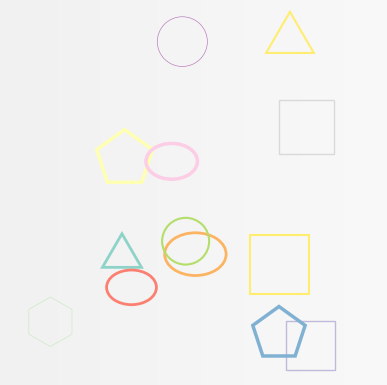[{"shape": "triangle", "thickness": 2, "radius": 0.29, "center": [0.315, 0.335]}, {"shape": "pentagon", "thickness": 2.5, "radius": 0.38, "center": [0.322, 0.588]}, {"shape": "square", "thickness": 1, "radius": 0.32, "center": [0.802, 0.102]}, {"shape": "oval", "thickness": 2, "radius": 0.32, "center": [0.339, 0.254]}, {"shape": "pentagon", "thickness": 2.5, "radius": 0.36, "center": [0.72, 0.133]}, {"shape": "oval", "thickness": 2, "radius": 0.4, "center": [0.504, 0.34]}, {"shape": "circle", "thickness": 1.5, "radius": 0.3, "center": [0.479, 0.374]}, {"shape": "oval", "thickness": 2.5, "radius": 0.33, "center": [0.443, 0.581]}, {"shape": "square", "thickness": 1, "radius": 0.35, "center": [0.791, 0.67]}, {"shape": "circle", "thickness": 0.5, "radius": 0.32, "center": [0.471, 0.892]}, {"shape": "hexagon", "thickness": 0.5, "radius": 0.32, "center": [0.13, 0.164]}, {"shape": "triangle", "thickness": 1.5, "radius": 0.36, "center": [0.748, 0.898]}, {"shape": "square", "thickness": 1.5, "radius": 0.38, "center": [0.721, 0.313]}]